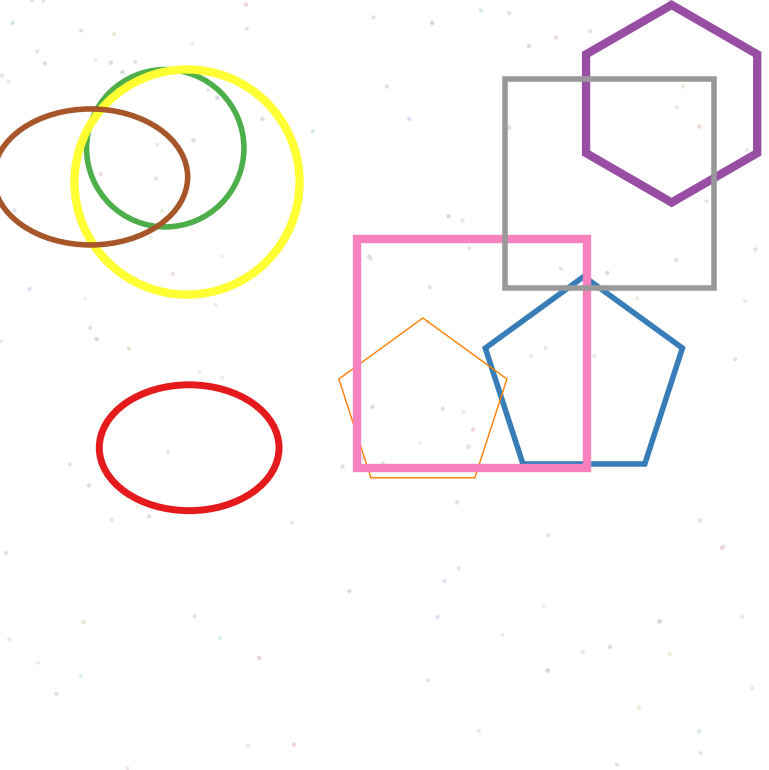[{"shape": "oval", "thickness": 2.5, "radius": 0.58, "center": [0.246, 0.419]}, {"shape": "pentagon", "thickness": 2, "radius": 0.67, "center": [0.758, 0.506]}, {"shape": "circle", "thickness": 2, "radius": 0.51, "center": [0.215, 0.808]}, {"shape": "hexagon", "thickness": 3, "radius": 0.64, "center": [0.872, 0.865]}, {"shape": "pentagon", "thickness": 0.5, "radius": 0.57, "center": [0.549, 0.472]}, {"shape": "circle", "thickness": 3, "radius": 0.73, "center": [0.243, 0.764]}, {"shape": "oval", "thickness": 2, "radius": 0.63, "center": [0.118, 0.77]}, {"shape": "square", "thickness": 3, "radius": 0.75, "center": [0.613, 0.541]}, {"shape": "square", "thickness": 2, "radius": 0.68, "center": [0.792, 0.762]}]